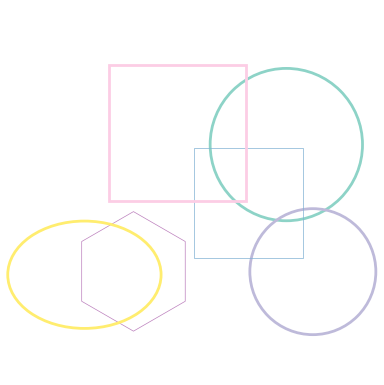[{"shape": "circle", "thickness": 2, "radius": 0.99, "center": [0.744, 0.624]}, {"shape": "circle", "thickness": 2, "radius": 0.82, "center": [0.813, 0.294]}, {"shape": "square", "thickness": 0.5, "radius": 0.71, "center": [0.646, 0.473]}, {"shape": "square", "thickness": 2, "radius": 0.88, "center": [0.461, 0.655]}, {"shape": "hexagon", "thickness": 0.5, "radius": 0.78, "center": [0.347, 0.295]}, {"shape": "oval", "thickness": 2, "radius": 1.0, "center": [0.219, 0.286]}]